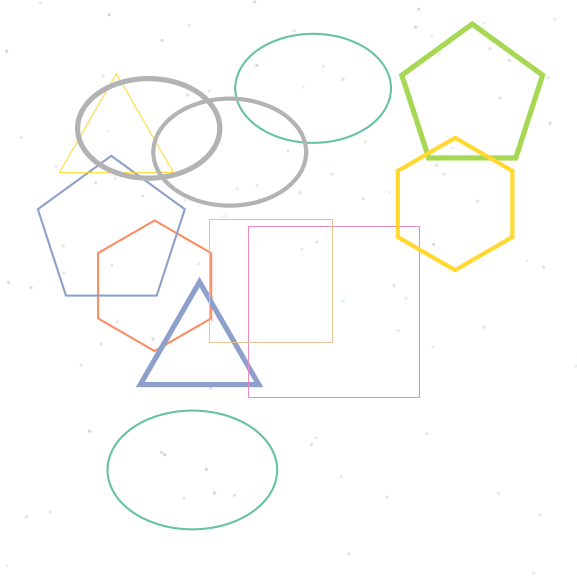[{"shape": "oval", "thickness": 1, "radius": 0.67, "center": [0.542, 0.846]}, {"shape": "oval", "thickness": 1, "radius": 0.73, "center": [0.333, 0.185]}, {"shape": "hexagon", "thickness": 1, "radius": 0.57, "center": [0.268, 0.504]}, {"shape": "pentagon", "thickness": 1, "radius": 0.67, "center": [0.193, 0.596]}, {"shape": "triangle", "thickness": 2.5, "radius": 0.59, "center": [0.346, 0.392]}, {"shape": "square", "thickness": 0.5, "radius": 0.74, "center": [0.578, 0.46]}, {"shape": "pentagon", "thickness": 2.5, "radius": 0.64, "center": [0.818, 0.829]}, {"shape": "hexagon", "thickness": 2, "radius": 0.57, "center": [0.788, 0.646]}, {"shape": "triangle", "thickness": 0.5, "radius": 0.57, "center": [0.202, 0.757]}, {"shape": "square", "thickness": 0.5, "radius": 0.53, "center": [0.468, 0.514]}, {"shape": "oval", "thickness": 2, "radius": 0.66, "center": [0.398, 0.736]}, {"shape": "oval", "thickness": 2.5, "radius": 0.62, "center": [0.257, 0.777]}]